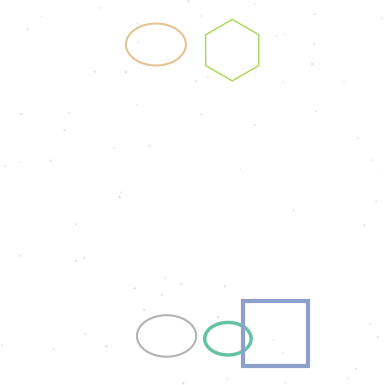[{"shape": "oval", "thickness": 2.5, "radius": 0.3, "center": [0.592, 0.12]}, {"shape": "square", "thickness": 3, "radius": 0.42, "center": [0.717, 0.133]}, {"shape": "hexagon", "thickness": 1, "radius": 0.4, "center": [0.603, 0.87]}, {"shape": "oval", "thickness": 1.5, "radius": 0.39, "center": [0.405, 0.884]}, {"shape": "oval", "thickness": 1.5, "radius": 0.38, "center": [0.433, 0.127]}]